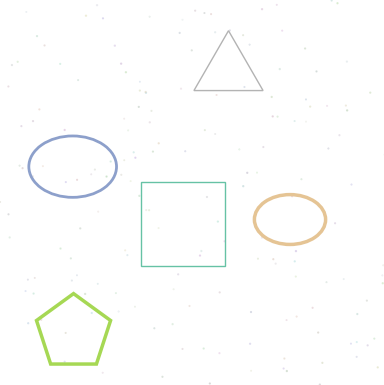[{"shape": "square", "thickness": 1, "radius": 0.54, "center": [0.475, 0.419]}, {"shape": "oval", "thickness": 2, "radius": 0.57, "center": [0.189, 0.567]}, {"shape": "pentagon", "thickness": 2.5, "radius": 0.51, "center": [0.191, 0.136]}, {"shape": "oval", "thickness": 2.5, "radius": 0.46, "center": [0.753, 0.43]}, {"shape": "triangle", "thickness": 1, "radius": 0.52, "center": [0.594, 0.817]}]